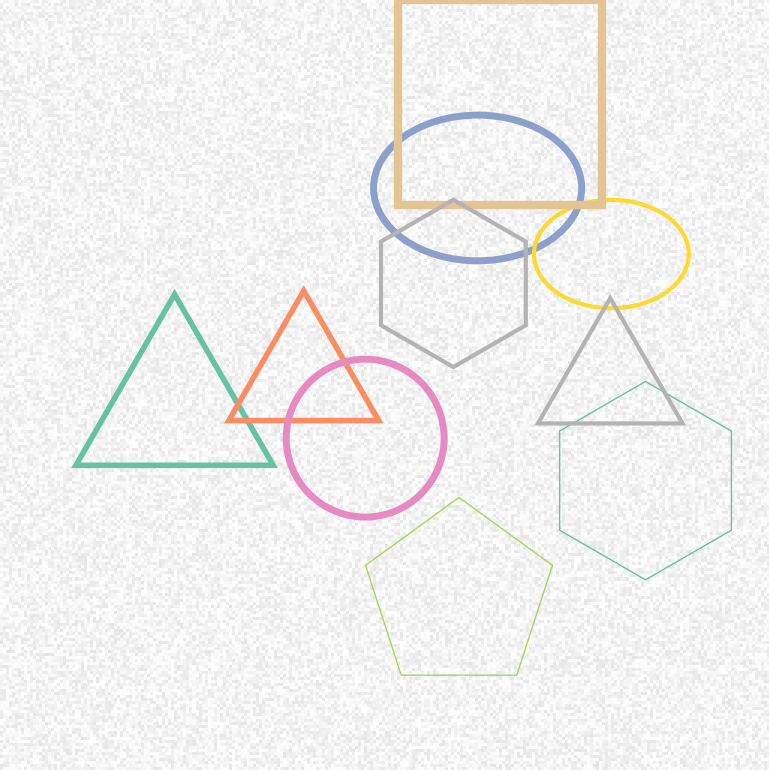[{"shape": "triangle", "thickness": 2, "radius": 0.74, "center": [0.227, 0.47]}, {"shape": "hexagon", "thickness": 0.5, "radius": 0.64, "center": [0.838, 0.376]}, {"shape": "triangle", "thickness": 2, "radius": 0.56, "center": [0.394, 0.51]}, {"shape": "oval", "thickness": 2.5, "radius": 0.68, "center": [0.62, 0.756]}, {"shape": "circle", "thickness": 2.5, "radius": 0.51, "center": [0.474, 0.431]}, {"shape": "pentagon", "thickness": 0.5, "radius": 0.64, "center": [0.596, 0.226]}, {"shape": "oval", "thickness": 1.5, "radius": 0.5, "center": [0.794, 0.67]}, {"shape": "square", "thickness": 3, "radius": 0.66, "center": [0.649, 0.867]}, {"shape": "triangle", "thickness": 1.5, "radius": 0.54, "center": [0.792, 0.504]}, {"shape": "hexagon", "thickness": 1.5, "radius": 0.54, "center": [0.589, 0.632]}]